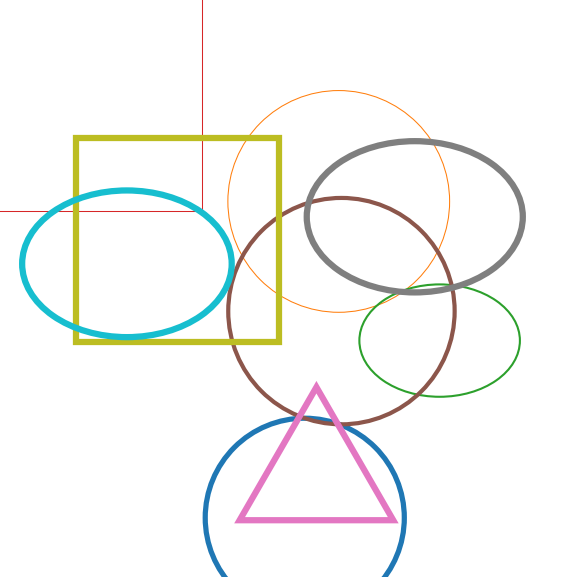[{"shape": "circle", "thickness": 2.5, "radius": 0.86, "center": [0.528, 0.103]}, {"shape": "circle", "thickness": 0.5, "radius": 0.96, "center": [0.587, 0.65]}, {"shape": "oval", "thickness": 1, "radius": 0.69, "center": [0.761, 0.409]}, {"shape": "square", "thickness": 0.5, "radius": 0.92, "center": [0.166, 0.817]}, {"shape": "circle", "thickness": 2, "radius": 0.98, "center": [0.591, 0.46]}, {"shape": "triangle", "thickness": 3, "radius": 0.77, "center": [0.548, 0.175]}, {"shape": "oval", "thickness": 3, "radius": 0.94, "center": [0.718, 0.624]}, {"shape": "square", "thickness": 3, "radius": 0.88, "center": [0.307, 0.584]}, {"shape": "oval", "thickness": 3, "radius": 0.91, "center": [0.22, 0.542]}]